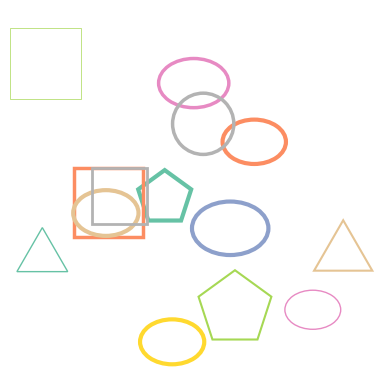[{"shape": "triangle", "thickness": 1, "radius": 0.38, "center": [0.11, 0.333]}, {"shape": "pentagon", "thickness": 3, "radius": 0.36, "center": [0.428, 0.486]}, {"shape": "square", "thickness": 2.5, "radius": 0.45, "center": [0.281, 0.474]}, {"shape": "oval", "thickness": 3, "radius": 0.41, "center": [0.66, 0.632]}, {"shape": "oval", "thickness": 3, "radius": 0.5, "center": [0.598, 0.407]}, {"shape": "oval", "thickness": 1, "radius": 0.36, "center": [0.812, 0.195]}, {"shape": "oval", "thickness": 2.5, "radius": 0.46, "center": [0.503, 0.784]}, {"shape": "square", "thickness": 0.5, "radius": 0.46, "center": [0.117, 0.836]}, {"shape": "pentagon", "thickness": 1.5, "radius": 0.5, "center": [0.61, 0.199]}, {"shape": "oval", "thickness": 3, "radius": 0.42, "center": [0.447, 0.112]}, {"shape": "oval", "thickness": 3, "radius": 0.42, "center": [0.275, 0.447]}, {"shape": "triangle", "thickness": 1.5, "radius": 0.44, "center": [0.891, 0.341]}, {"shape": "square", "thickness": 2, "radius": 0.36, "center": [0.31, 0.491]}, {"shape": "circle", "thickness": 2.5, "radius": 0.4, "center": [0.528, 0.678]}]